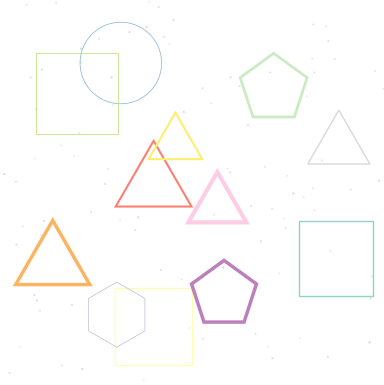[{"shape": "square", "thickness": 1, "radius": 0.48, "center": [0.872, 0.329]}, {"shape": "square", "thickness": 1, "radius": 0.5, "center": [0.399, 0.151]}, {"shape": "hexagon", "thickness": 0.5, "radius": 0.42, "center": [0.303, 0.183]}, {"shape": "triangle", "thickness": 1.5, "radius": 0.57, "center": [0.399, 0.52]}, {"shape": "circle", "thickness": 0.5, "radius": 0.53, "center": [0.314, 0.836]}, {"shape": "triangle", "thickness": 2.5, "radius": 0.56, "center": [0.137, 0.316]}, {"shape": "square", "thickness": 0.5, "radius": 0.53, "center": [0.2, 0.757]}, {"shape": "triangle", "thickness": 3, "radius": 0.44, "center": [0.565, 0.466]}, {"shape": "triangle", "thickness": 1, "radius": 0.47, "center": [0.88, 0.621]}, {"shape": "pentagon", "thickness": 2.5, "radius": 0.44, "center": [0.582, 0.235]}, {"shape": "pentagon", "thickness": 2, "radius": 0.46, "center": [0.711, 0.77]}, {"shape": "triangle", "thickness": 1.5, "radius": 0.4, "center": [0.456, 0.627]}]